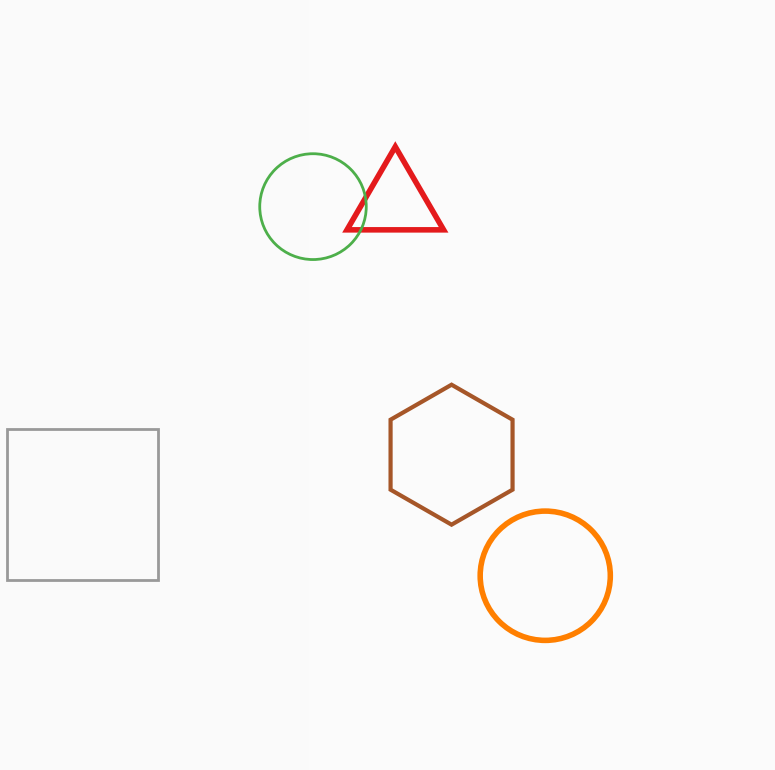[{"shape": "triangle", "thickness": 2, "radius": 0.36, "center": [0.51, 0.737]}, {"shape": "circle", "thickness": 1, "radius": 0.34, "center": [0.404, 0.732]}, {"shape": "circle", "thickness": 2, "radius": 0.42, "center": [0.704, 0.252]}, {"shape": "hexagon", "thickness": 1.5, "radius": 0.45, "center": [0.583, 0.409]}, {"shape": "square", "thickness": 1, "radius": 0.49, "center": [0.106, 0.345]}]